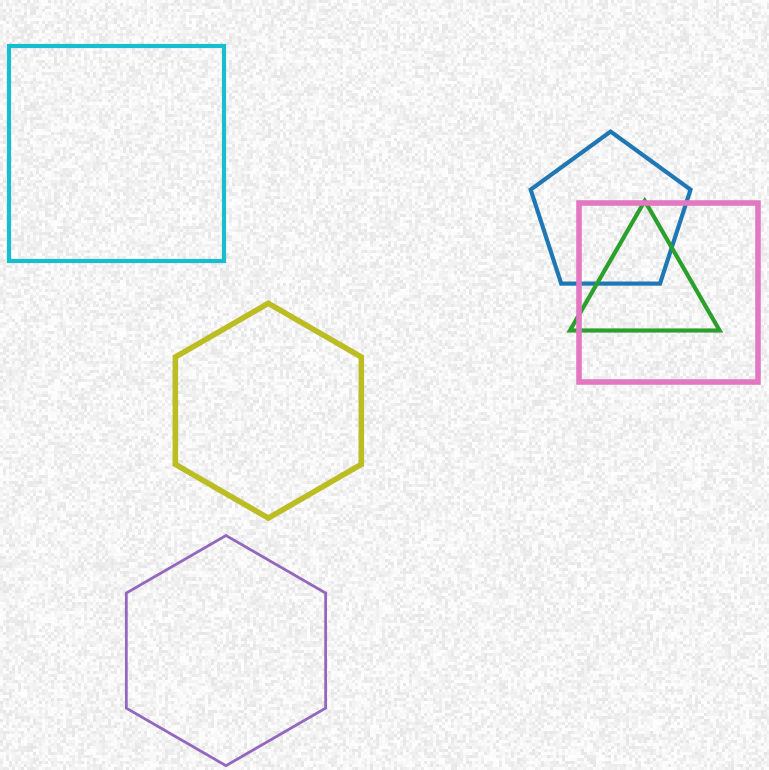[{"shape": "pentagon", "thickness": 1.5, "radius": 0.55, "center": [0.793, 0.72]}, {"shape": "triangle", "thickness": 1.5, "radius": 0.56, "center": [0.837, 0.627]}, {"shape": "hexagon", "thickness": 1, "radius": 0.75, "center": [0.293, 0.155]}, {"shape": "square", "thickness": 2, "radius": 0.58, "center": [0.868, 0.62]}, {"shape": "hexagon", "thickness": 2, "radius": 0.7, "center": [0.348, 0.467]}, {"shape": "square", "thickness": 1.5, "radius": 0.7, "center": [0.151, 0.801]}]